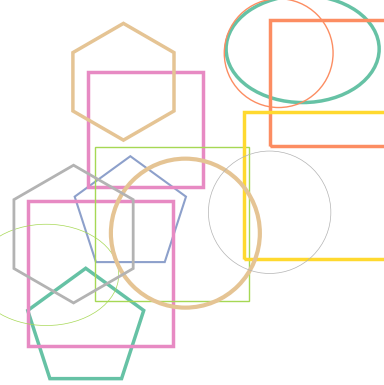[{"shape": "pentagon", "thickness": 2.5, "radius": 0.79, "center": [0.223, 0.145]}, {"shape": "oval", "thickness": 2.5, "radius": 0.99, "center": [0.786, 0.873]}, {"shape": "circle", "thickness": 1, "radius": 0.71, "center": [0.724, 0.862]}, {"shape": "square", "thickness": 2.5, "radius": 0.82, "center": [0.865, 0.784]}, {"shape": "pentagon", "thickness": 1.5, "radius": 0.76, "center": [0.339, 0.442]}, {"shape": "square", "thickness": 2.5, "radius": 0.75, "center": [0.379, 0.664]}, {"shape": "square", "thickness": 2.5, "radius": 0.94, "center": [0.262, 0.289]}, {"shape": "oval", "thickness": 0.5, "radius": 0.94, "center": [0.12, 0.286]}, {"shape": "square", "thickness": 1, "radius": 1.0, "center": [0.448, 0.418]}, {"shape": "square", "thickness": 2.5, "radius": 0.96, "center": [0.824, 0.518]}, {"shape": "hexagon", "thickness": 2.5, "radius": 0.76, "center": [0.321, 0.788]}, {"shape": "circle", "thickness": 3, "radius": 0.97, "center": [0.481, 0.394]}, {"shape": "circle", "thickness": 0.5, "radius": 0.8, "center": [0.7, 0.449]}, {"shape": "hexagon", "thickness": 2, "radius": 0.89, "center": [0.191, 0.392]}]